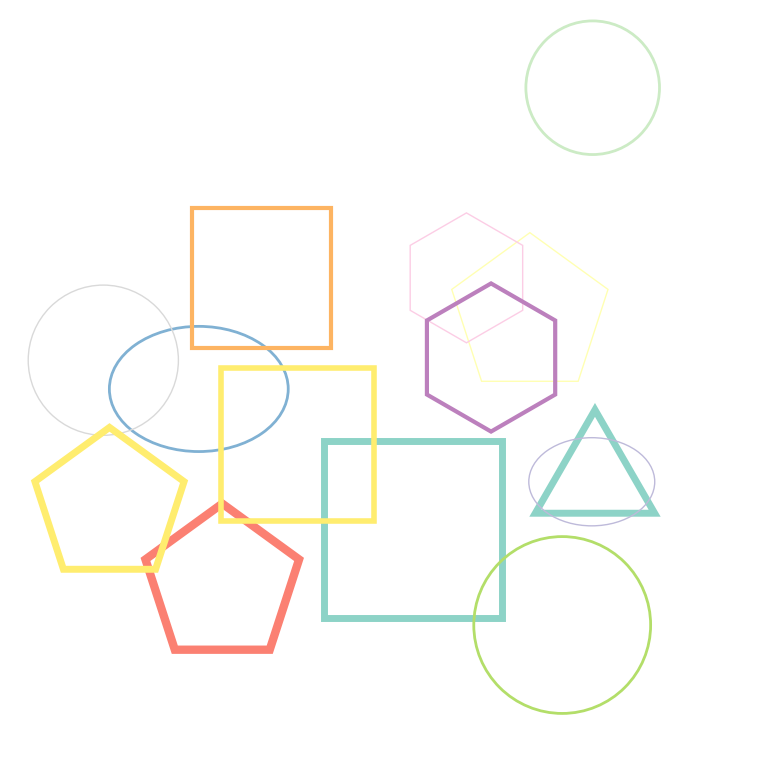[{"shape": "triangle", "thickness": 2.5, "radius": 0.45, "center": [0.773, 0.378]}, {"shape": "square", "thickness": 2.5, "radius": 0.58, "center": [0.537, 0.312]}, {"shape": "pentagon", "thickness": 0.5, "radius": 0.53, "center": [0.688, 0.591]}, {"shape": "oval", "thickness": 0.5, "radius": 0.41, "center": [0.769, 0.374]}, {"shape": "pentagon", "thickness": 3, "radius": 0.52, "center": [0.289, 0.241]}, {"shape": "oval", "thickness": 1, "radius": 0.58, "center": [0.258, 0.495]}, {"shape": "square", "thickness": 1.5, "radius": 0.45, "center": [0.34, 0.639]}, {"shape": "circle", "thickness": 1, "radius": 0.57, "center": [0.73, 0.188]}, {"shape": "hexagon", "thickness": 0.5, "radius": 0.42, "center": [0.606, 0.639]}, {"shape": "circle", "thickness": 0.5, "radius": 0.49, "center": [0.134, 0.532]}, {"shape": "hexagon", "thickness": 1.5, "radius": 0.48, "center": [0.638, 0.536]}, {"shape": "circle", "thickness": 1, "radius": 0.43, "center": [0.77, 0.886]}, {"shape": "pentagon", "thickness": 2.5, "radius": 0.51, "center": [0.142, 0.343]}, {"shape": "square", "thickness": 2, "radius": 0.5, "center": [0.387, 0.422]}]